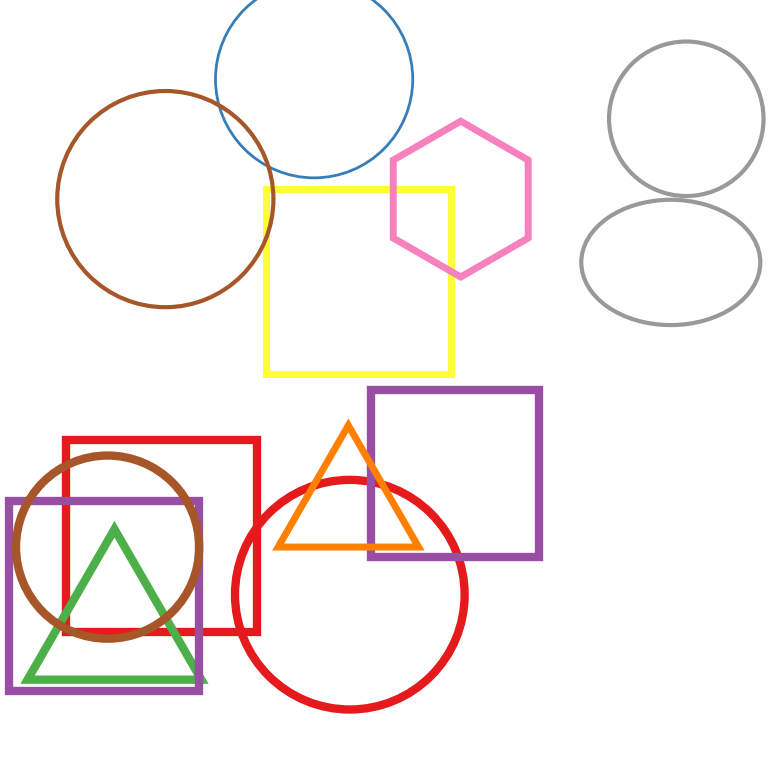[{"shape": "square", "thickness": 3, "radius": 0.62, "center": [0.21, 0.304]}, {"shape": "circle", "thickness": 3, "radius": 0.75, "center": [0.454, 0.228]}, {"shape": "circle", "thickness": 1, "radius": 0.64, "center": [0.408, 0.897]}, {"shape": "triangle", "thickness": 3, "radius": 0.65, "center": [0.149, 0.182]}, {"shape": "square", "thickness": 3, "radius": 0.54, "center": [0.591, 0.385]}, {"shape": "square", "thickness": 3, "radius": 0.62, "center": [0.135, 0.226]}, {"shape": "triangle", "thickness": 2.5, "radius": 0.53, "center": [0.452, 0.342]}, {"shape": "square", "thickness": 2.5, "radius": 0.6, "center": [0.466, 0.635]}, {"shape": "circle", "thickness": 3, "radius": 0.59, "center": [0.14, 0.289]}, {"shape": "circle", "thickness": 1.5, "radius": 0.7, "center": [0.215, 0.741]}, {"shape": "hexagon", "thickness": 2.5, "radius": 0.51, "center": [0.598, 0.741]}, {"shape": "circle", "thickness": 1.5, "radius": 0.5, "center": [0.891, 0.846]}, {"shape": "oval", "thickness": 1.5, "radius": 0.58, "center": [0.871, 0.659]}]